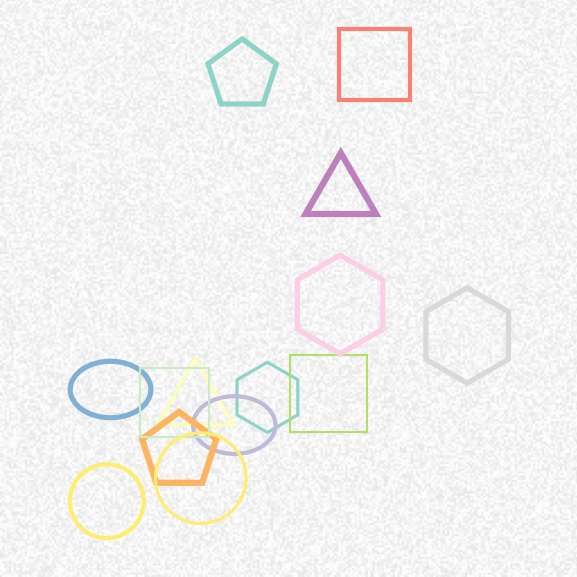[{"shape": "hexagon", "thickness": 1.5, "radius": 0.3, "center": [0.463, 0.311]}, {"shape": "pentagon", "thickness": 2.5, "radius": 0.31, "center": [0.419, 0.869]}, {"shape": "triangle", "thickness": 1.5, "radius": 0.38, "center": [0.338, 0.301]}, {"shape": "oval", "thickness": 2, "radius": 0.36, "center": [0.406, 0.263]}, {"shape": "square", "thickness": 2, "radius": 0.31, "center": [0.648, 0.887]}, {"shape": "oval", "thickness": 2.5, "radius": 0.35, "center": [0.191, 0.325]}, {"shape": "pentagon", "thickness": 3, "radius": 0.34, "center": [0.31, 0.218]}, {"shape": "square", "thickness": 1, "radius": 0.33, "center": [0.569, 0.318]}, {"shape": "hexagon", "thickness": 2.5, "radius": 0.43, "center": [0.589, 0.472]}, {"shape": "hexagon", "thickness": 2.5, "radius": 0.41, "center": [0.809, 0.418]}, {"shape": "triangle", "thickness": 3, "radius": 0.35, "center": [0.59, 0.664]}, {"shape": "square", "thickness": 1, "radius": 0.3, "center": [0.302, 0.302]}, {"shape": "circle", "thickness": 2, "radius": 0.32, "center": [0.185, 0.131]}, {"shape": "circle", "thickness": 1.5, "radius": 0.39, "center": [0.348, 0.171]}]